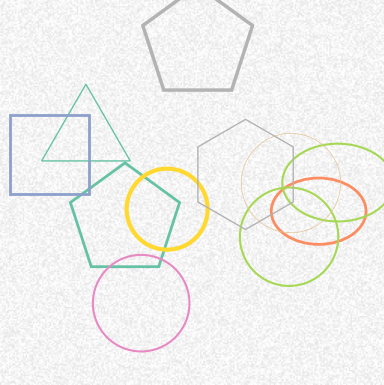[{"shape": "triangle", "thickness": 1, "radius": 0.66, "center": [0.223, 0.648]}, {"shape": "pentagon", "thickness": 2, "radius": 0.75, "center": [0.325, 0.428]}, {"shape": "oval", "thickness": 2, "radius": 0.62, "center": [0.828, 0.451]}, {"shape": "square", "thickness": 2, "radius": 0.51, "center": [0.128, 0.599]}, {"shape": "circle", "thickness": 1.5, "radius": 0.63, "center": [0.367, 0.213]}, {"shape": "circle", "thickness": 1.5, "radius": 0.64, "center": [0.751, 0.385]}, {"shape": "oval", "thickness": 1.5, "radius": 0.72, "center": [0.877, 0.526]}, {"shape": "circle", "thickness": 3, "radius": 0.53, "center": [0.434, 0.457]}, {"shape": "circle", "thickness": 0.5, "radius": 0.65, "center": [0.756, 0.525]}, {"shape": "hexagon", "thickness": 1, "radius": 0.72, "center": [0.638, 0.547]}, {"shape": "pentagon", "thickness": 2.5, "radius": 0.75, "center": [0.513, 0.887]}]